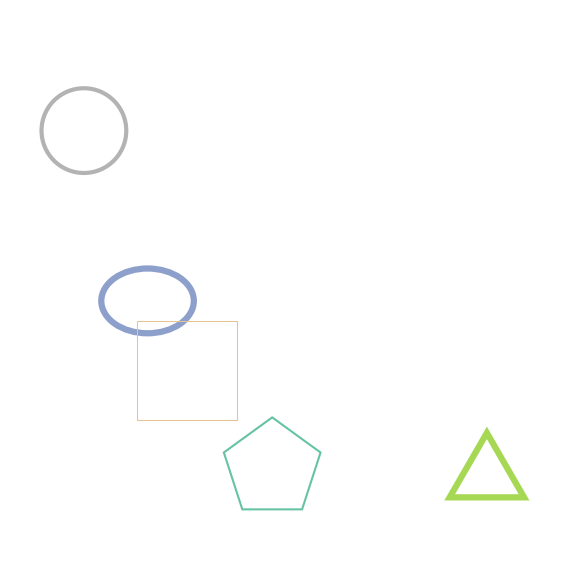[{"shape": "pentagon", "thickness": 1, "radius": 0.44, "center": [0.471, 0.188]}, {"shape": "oval", "thickness": 3, "radius": 0.4, "center": [0.256, 0.478]}, {"shape": "triangle", "thickness": 3, "radius": 0.37, "center": [0.843, 0.175]}, {"shape": "square", "thickness": 0.5, "radius": 0.43, "center": [0.324, 0.357]}, {"shape": "circle", "thickness": 2, "radius": 0.37, "center": [0.145, 0.773]}]